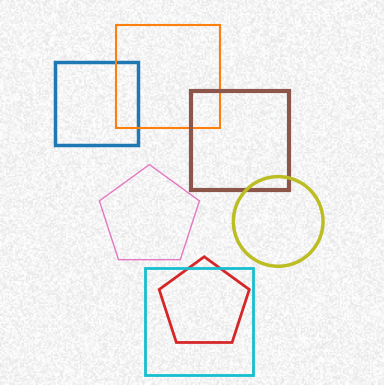[{"shape": "square", "thickness": 2.5, "radius": 0.54, "center": [0.251, 0.732]}, {"shape": "square", "thickness": 1.5, "radius": 0.67, "center": [0.436, 0.801]}, {"shape": "pentagon", "thickness": 2, "radius": 0.62, "center": [0.53, 0.21]}, {"shape": "square", "thickness": 3, "radius": 0.64, "center": [0.623, 0.635]}, {"shape": "pentagon", "thickness": 1, "radius": 0.68, "center": [0.388, 0.436]}, {"shape": "circle", "thickness": 2.5, "radius": 0.58, "center": [0.723, 0.425]}, {"shape": "square", "thickness": 2, "radius": 0.7, "center": [0.517, 0.165]}]